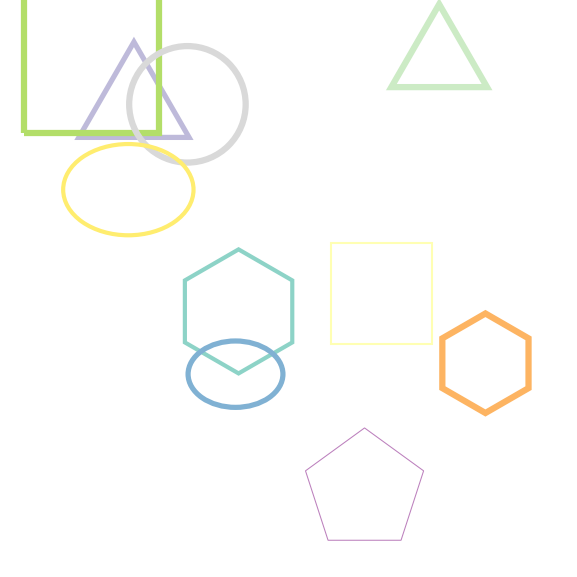[{"shape": "hexagon", "thickness": 2, "radius": 0.54, "center": [0.413, 0.46]}, {"shape": "square", "thickness": 1, "radius": 0.44, "center": [0.66, 0.491]}, {"shape": "triangle", "thickness": 2.5, "radius": 0.55, "center": [0.232, 0.816]}, {"shape": "oval", "thickness": 2.5, "radius": 0.41, "center": [0.408, 0.351]}, {"shape": "hexagon", "thickness": 3, "radius": 0.43, "center": [0.841, 0.37]}, {"shape": "square", "thickness": 3, "radius": 0.58, "center": [0.158, 0.885]}, {"shape": "circle", "thickness": 3, "radius": 0.5, "center": [0.325, 0.818]}, {"shape": "pentagon", "thickness": 0.5, "radius": 0.54, "center": [0.631, 0.151]}, {"shape": "triangle", "thickness": 3, "radius": 0.48, "center": [0.761, 0.896]}, {"shape": "oval", "thickness": 2, "radius": 0.56, "center": [0.222, 0.671]}]